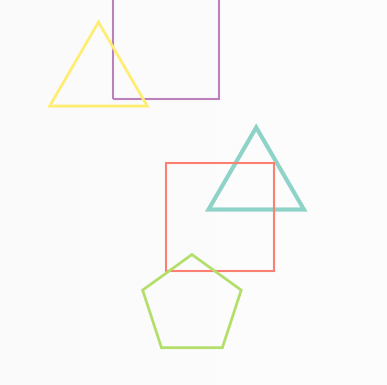[{"shape": "triangle", "thickness": 3, "radius": 0.71, "center": [0.661, 0.527]}, {"shape": "square", "thickness": 1.5, "radius": 0.7, "center": [0.567, 0.437]}, {"shape": "pentagon", "thickness": 2, "radius": 0.67, "center": [0.495, 0.205]}, {"shape": "square", "thickness": 1.5, "radius": 0.68, "center": [0.429, 0.879]}, {"shape": "triangle", "thickness": 2, "radius": 0.73, "center": [0.254, 0.797]}]